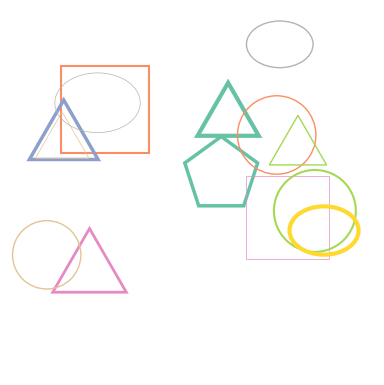[{"shape": "triangle", "thickness": 3, "radius": 0.46, "center": [0.593, 0.693]}, {"shape": "pentagon", "thickness": 2.5, "radius": 0.5, "center": [0.575, 0.546]}, {"shape": "square", "thickness": 1.5, "radius": 0.57, "center": [0.272, 0.715]}, {"shape": "circle", "thickness": 1, "radius": 0.51, "center": [0.719, 0.649]}, {"shape": "triangle", "thickness": 2.5, "radius": 0.52, "center": [0.166, 0.637]}, {"shape": "triangle", "thickness": 2, "radius": 0.55, "center": [0.233, 0.296]}, {"shape": "square", "thickness": 0.5, "radius": 0.54, "center": [0.747, 0.434]}, {"shape": "circle", "thickness": 1.5, "radius": 0.53, "center": [0.818, 0.452]}, {"shape": "triangle", "thickness": 1, "radius": 0.43, "center": [0.774, 0.615]}, {"shape": "oval", "thickness": 3, "radius": 0.45, "center": [0.842, 0.401]}, {"shape": "triangle", "thickness": 0.5, "radius": 0.4, "center": [0.161, 0.629]}, {"shape": "circle", "thickness": 1, "radius": 0.44, "center": [0.121, 0.338]}, {"shape": "oval", "thickness": 1, "radius": 0.43, "center": [0.727, 0.885]}, {"shape": "oval", "thickness": 0.5, "radius": 0.55, "center": [0.253, 0.733]}]